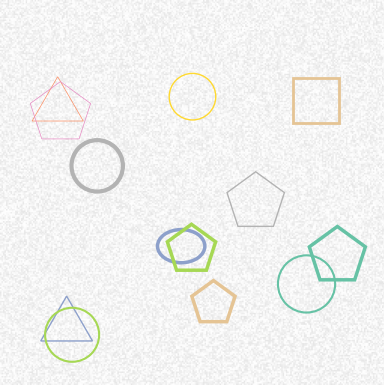[{"shape": "pentagon", "thickness": 2.5, "radius": 0.38, "center": [0.876, 0.335]}, {"shape": "circle", "thickness": 1.5, "radius": 0.37, "center": [0.796, 0.262]}, {"shape": "triangle", "thickness": 0.5, "radius": 0.38, "center": [0.15, 0.724]}, {"shape": "triangle", "thickness": 1, "radius": 0.39, "center": [0.173, 0.153]}, {"shape": "oval", "thickness": 2.5, "radius": 0.31, "center": [0.471, 0.361]}, {"shape": "pentagon", "thickness": 0.5, "radius": 0.41, "center": [0.157, 0.706]}, {"shape": "pentagon", "thickness": 2.5, "radius": 0.33, "center": [0.497, 0.352]}, {"shape": "circle", "thickness": 1.5, "radius": 0.35, "center": [0.187, 0.13]}, {"shape": "circle", "thickness": 1, "radius": 0.3, "center": [0.5, 0.749]}, {"shape": "square", "thickness": 2, "radius": 0.3, "center": [0.82, 0.739]}, {"shape": "pentagon", "thickness": 2.5, "radius": 0.3, "center": [0.554, 0.212]}, {"shape": "circle", "thickness": 3, "radius": 0.33, "center": [0.252, 0.569]}, {"shape": "pentagon", "thickness": 1, "radius": 0.39, "center": [0.664, 0.475]}]